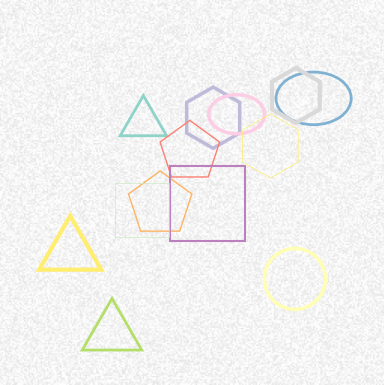[{"shape": "triangle", "thickness": 2, "radius": 0.35, "center": [0.372, 0.682]}, {"shape": "circle", "thickness": 2.5, "radius": 0.4, "center": [0.766, 0.276]}, {"shape": "hexagon", "thickness": 2.5, "radius": 0.4, "center": [0.554, 0.694]}, {"shape": "pentagon", "thickness": 1, "radius": 0.41, "center": [0.493, 0.606]}, {"shape": "oval", "thickness": 2, "radius": 0.49, "center": [0.815, 0.745]}, {"shape": "pentagon", "thickness": 1, "radius": 0.43, "center": [0.416, 0.47]}, {"shape": "triangle", "thickness": 2, "radius": 0.45, "center": [0.291, 0.135]}, {"shape": "oval", "thickness": 2.5, "radius": 0.36, "center": [0.615, 0.703]}, {"shape": "hexagon", "thickness": 3, "radius": 0.36, "center": [0.769, 0.752]}, {"shape": "square", "thickness": 1.5, "radius": 0.48, "center": [0.539, 0.471]}, {"shape": "square", "thickness": 0.5, "radius": 0.35, "center": [0.369, 0.454]}, {"shape": "triangle", "thickness": 3, "radius": 0.47, "center": [0.182, 0.346]}, {"shape": "hexagon", "thickness": 0.5, "radius": 0.42, "center": [0.702, 0.621]}]